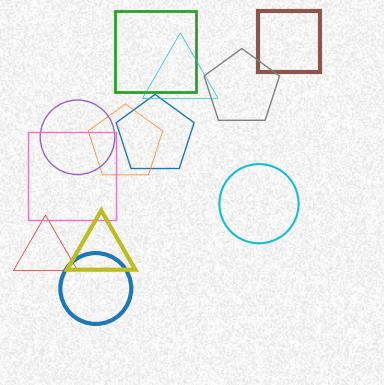[{"shape": "circle", "thickness": 3, "radius": 0.46, "center": [0.249, 0.251]}, {"shape": "pentagon", "thickness": 1, "radius": 0.53, "center": [0.403, 0.648]}, {"shape": "pentagon", "thickness": 0.5, "radius": 0.51, "center": [0.326, 0.628]}, {"shape": "square", "thickness": 2, "radius": 0.52, "center": [0.405, 0.866]}, {"shape": "triangle", "thickness": 0.5, "radius": 0.48, "center": [0.118, 0.345]}, {"shape": "circle", "thickness": 1, "radius": 0.48, "center": [0.201, 0.643]}, {"shape": "square", "thickness": 3, "radius": 0.4, "center": [0.751, 0.892]}, {"shape": "square", "thickness": 1, "radius": 0.57, "center": [0.187, 0.543]}, {"shape": "pentagon", "thickness": 1, "radius": 0.52, "center": [0.628, 0.771]}, {"shape": "triangle", "thickness": 3, "radius": 0.51, "center": [0.263, 0.351]}, {"shape": "circle", "thickness": 1.5, "radius": 0.51, "center": [0.673, 0.471]}, {"shape": "triangle", "thickness": 0.5, "radius": 0.57, "center": [0.468, 0.801]}]